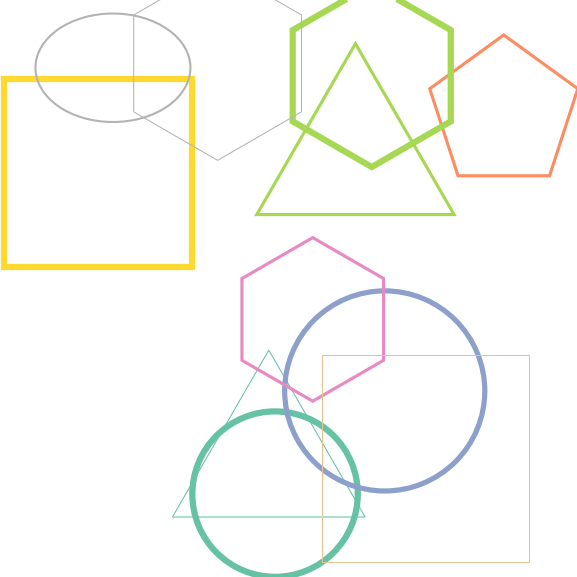[{"shape": "circle", "thickness": 3, "radius": 0.72, "center": [0.476, 0.144]}, {"shape": "triangle", "thickness": 0.5, "radius": 0.96, "center": [0.465, 0.2]}, {"shape": "pentagon", "thickness": 1.5, "radius": 0.67, "center": [0.872, 0.804]}, {"shape": "circle", "thickness": 2.5, "radius": 0.87, "center": [0.666, 0.322]}, {"shape": "hexagon", "thickness": 1.5, "radius": 0.71, "center": [0.542, 0.446]}, {"shape": "triangle", "thickness": 1.5, "radius": 0.99, "center": [0.615, 0.726]}, {"shape": "hexagon", "thickness": 3, "radius": 0.79, "center": [0.644, 0.868]}, {"shape": "square", "thickness": 3, "radius": 0.81, "center": [0.17, 0.7]}, {"shape": "square", "thickness": 0.5, "radius": 0.9, "center": [0.737, 0.205]}, {"shape": "oval", "thickness": 1, "radius": 0.67, "center": [0.196, 0.882]}, {"shape": "hexagon", "thickness": 0.5, "radius": 0.84, "center": [0.377, 0.889]}]